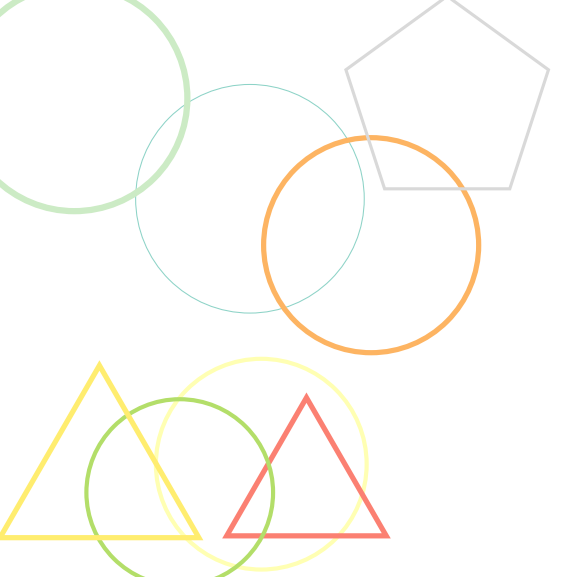[{"shape": "circle", "thickness": 0.5, "radius": 0.99, "center": [0.433, 0.655]}, {"shape": "circle", "thickness": 2, "radius": 0.91, "center": [0.452, 0.195]}, {"shape": "triangle", "thickness": 2.5, "radius": 0.8, "center": [0.531, 0.151]}, {"shape": "circle", "thickness": 2.5, "radius": 0.93, "center": [0.643, 0.575]}, {"shape": "circle", "thickness": 2, "radius": 0.81, "center": [0.311, 0.146]}, {"shape": "pentagon", "thickness": 1.5, "radius": 0.92, "center": [0.774, 0.821]}, {"shape": "circle", "thickness": 3, "radius": 0.98, "center": [0.129, 0.829]}, {"shape": "triangle", "thickness": 2.5, "radius": 0.99, "center": [0.172, 0.167]}]